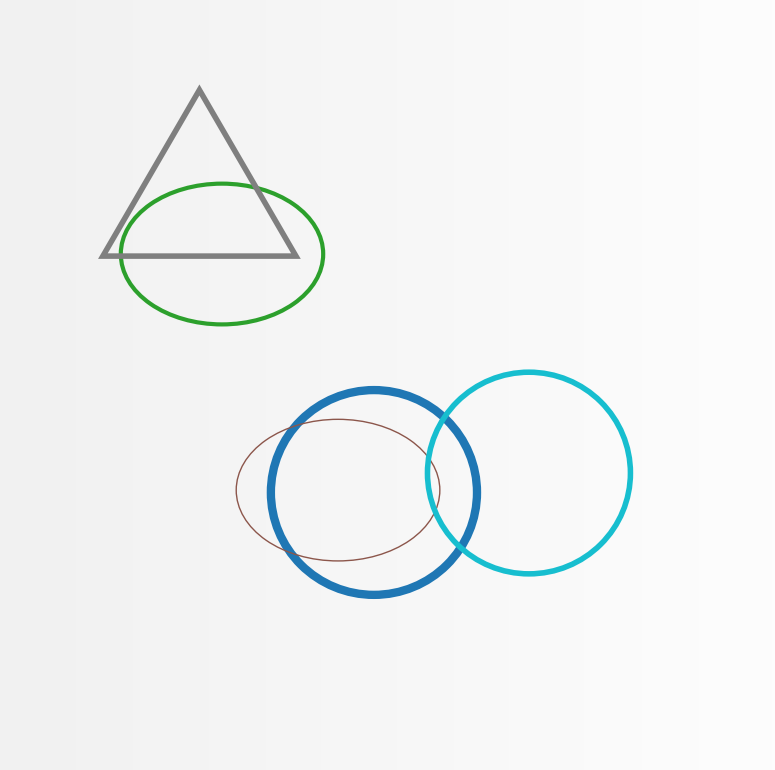[{"shape": "circle", "thickness": 3, "radius": 0.66, "center": [0.483, 0.36]}, {"shape": "oval", "thickness": 1.5, "radius": 0.65, "center": [0.286, 0.67]}, {"shape": "oval", "thickness": 0.5, "radius": 0.66, "center": [0.436, 0.363]}, {"shape": "triangle", "thickness": 2, "radius": 0.72, "center": [0.257, 0.739]}, {"shape": "circle", "thickness": 2, "radius": 0.65, "center": [0.683, 0.386]}]